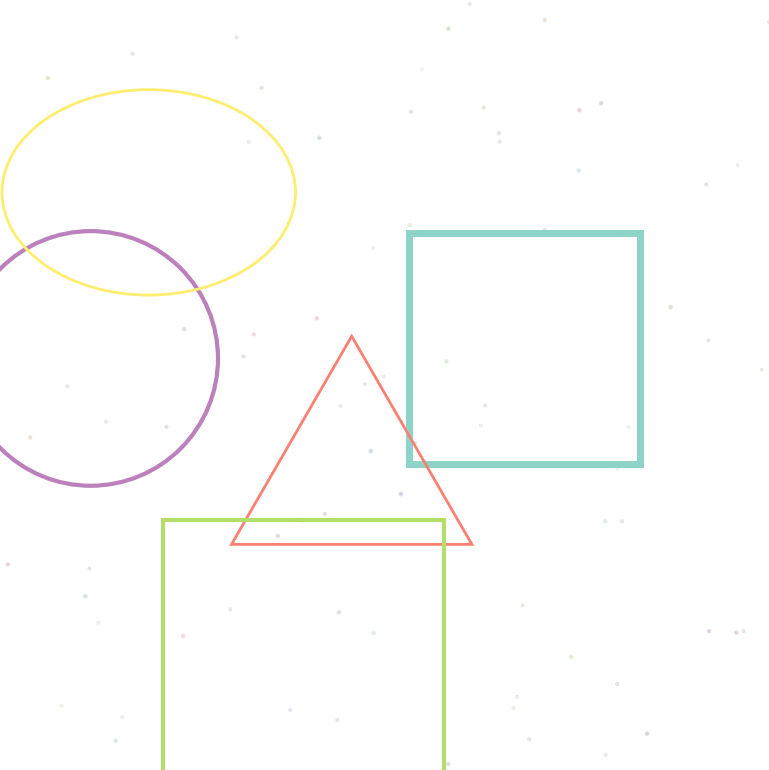[{"shape": "square", "thickness": 2.5, "radius": 0.75, "center": [0.681, 0.547]}, {"shape": "triangle", "thickness": 1, "radius": 0.9, "center": [0.457, 0.383]}, {"shape": "square", "thickness": 1.5, "radius": 0.91, "center": [0.395, 0.142]}, {"shape": "circle", "thickness": 1.5, "radius": 0.83, "center": [0.118, 0.534]}, {"shape": "oval", "thickness": 1, "radius": 0.95, "center": [0.193, 0.75]}]